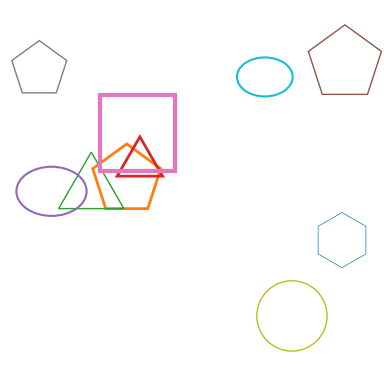[{"shape": "hexagon", "thickness": 0.5, "radius": 0.36, "center": [0.888, 0.376]}, {"shape": "pentagon", "thickness": 2, "radius": 0.46, "center": [0.329, 0.533]}, {"shape": "triangle", "thickness": 1, "radius": 0.49, "center": [0.237, 0.507]}, {"shape": "triangle", "thickness": 2, "radius": 0.34, "center": [0.363, 0.577]}, {"shape": "oval", "thickness": 1.5, "radius": 0.46, "center": [0.134, 0.503]}, {"shape": "pentagon", "thickness": 1, "radius": 0.5, "center": [0.896, 0.836]}, {"shape": "square", "thickness": 3, "radius": 0.49, "center": [0.358, 0.655]}, {"shape": "pentagon", "thickness": 1, "radius": 0.37, "center": [0.102, 0.82]}, {"shape": "circle", "thickness": 1, "radius": 0.46, "center": [0.758, 0.179]}, {"shape": "oval", "thickness": 1.5, "radius": 0.36, "center": [0.688, 0.8]}]